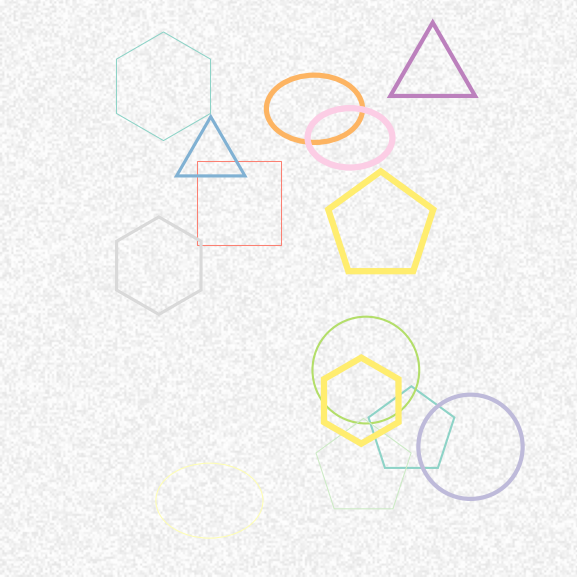[{"shape": "pentagon", "thickness": 1, "radius": 0.39, "center": [0.712, 0.252]}, {"shape": "hexagon", "thickness": 0.5, "radius": 0.47, "center": [0.283, 0.85]}, {"shape": "oval", "thickness": 0.5, "radius": 0.46, "center": [0.363, 0.132]}, {"shape": "circle", "thickness": 2, "radius": 0.45, "center": [0.815, 0.225]}, {"shape": "square", "thickness": 0.5, "radius": 0.36, "center": [0.415, 0.648]}, {"shape": "triangle", "thickness": 1.5, "radius": 0.34, "center": [0.365, 0.729]}, {"shape": "oval", "thickness": 2.5, "radius": 0.42, "center": [0.544, 0.811]}, {"shape": "circle", "thickness": 1, "radius": 0.46, "center": [0.633, 0.358]}, {"shape": "oval", "thickness": 3, "radius": 0.37, "center": [0.606, 0.76]}, {"shape": "hexagon", "thickness": 1.5, "radius": 0.42, "center": [0.275, 0.539]}, {"shape": "triangle", "thickness": 2, "radius": 0.42, "center": [0.749, 0.875]}, {"shape": "pentagon", "thickness": 0.5, "radius": 0.43, "center": [0.63, 0.188]}, {"shape": "hexagon", "thickness": 3, "radius": 0.37, "center": [0.626, 0.305]}, {"shape": "pentagon", "thickness": 3, "radius": 0.48, "center": [0.659, 0.607]}]